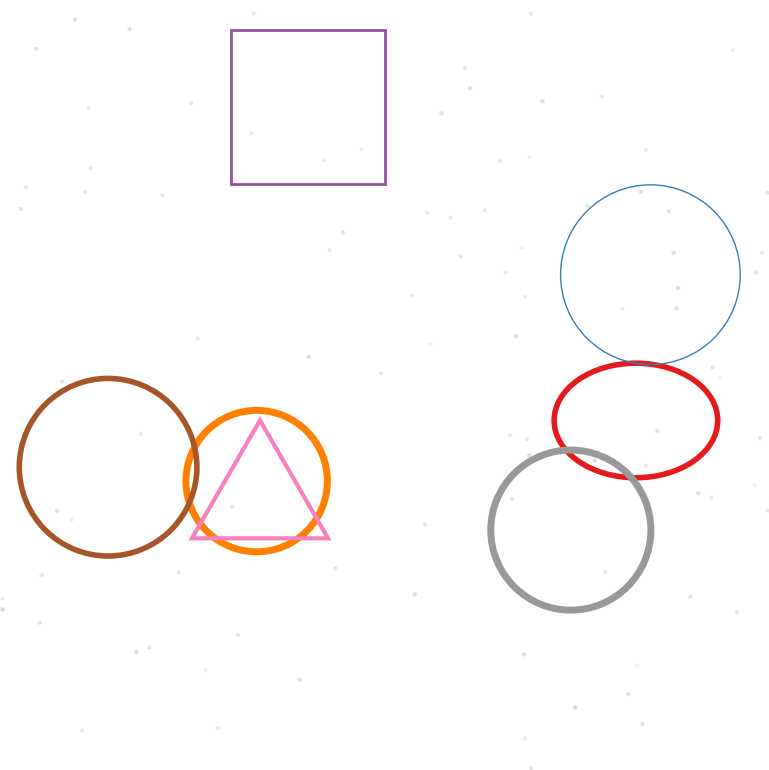[{"shape": "oval", "thickness": 2, "radius": 0.53, "center": [0.826, 0.454]}, {"shape": "circle", "thickness": 0.5, "radius": 0.58, "center": [0.845, 0.643]}, {"shape": "square", "thickness": 1, "radius": 0.5, "center": [0.4, 0.861]}, {"shape": "circle", "thickness": 2.5, "radius": 0.46, "center": [0.333, 0.375]}, {"shape": "circle", "thickness": 2, "radius": 0.58, "center": [0.14, 0.393]}, {"shape": "triangle", "thickness": 1.5, "radius": 0.51, "center": [0.338, 0.352]}, {"shape": "circle", "thickness": 2.5, "radius": 0.52, "center": [0.741, 0.312]}]